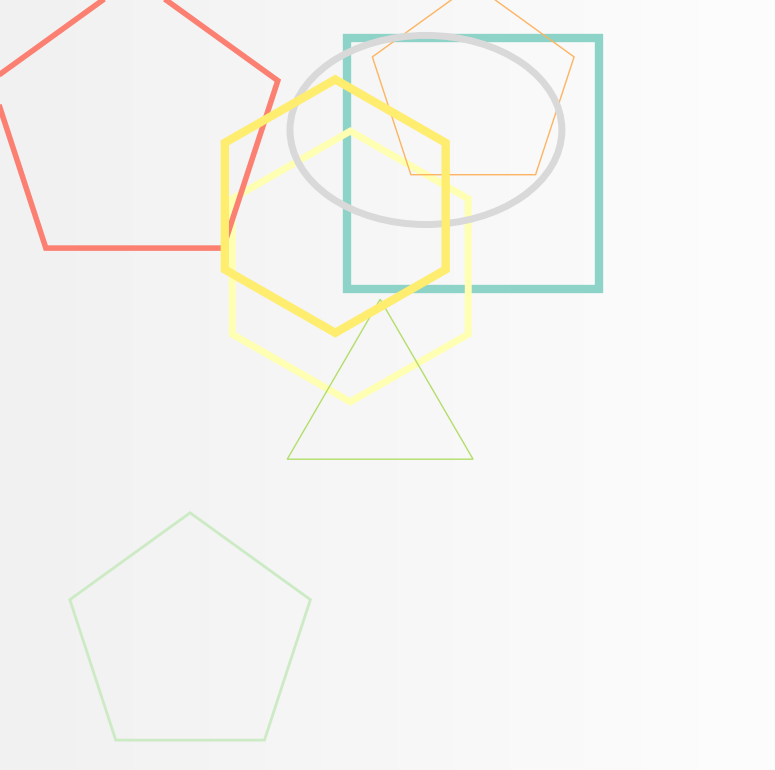[{"shape": "square", "thickness": 3, "radius": 0.81, "center": [0.61, 0.787]}, {"shape": "hexagon", "thickness": 2.5, "radius": 0.88, "center": [0.452, 0.654]}, {"shape": "pentagon", "thickness": 2, "radius": 0.97, "center": [0.173, 0.835]}, {"shape": "pentagon", "thickness": 0.5, "radius": 0.68, "center": [0.611, 0.884]}, {"shape": "triangle", "thickness": 0.5, "radius": 0.69, "center": [0.491, 0.473]}, {"shape": "oval", "thickness": 2.5, "radius": 0.88, "center": [0.55, 0.831]}, {"shape": "pentagon", "thickness": 1, "radius": 0.82, "center": [0.245, 0.171]}, {"shape": "hexagon", "thickness": 3, "radius": 0.82, "center": [0.433, 0.732]}]